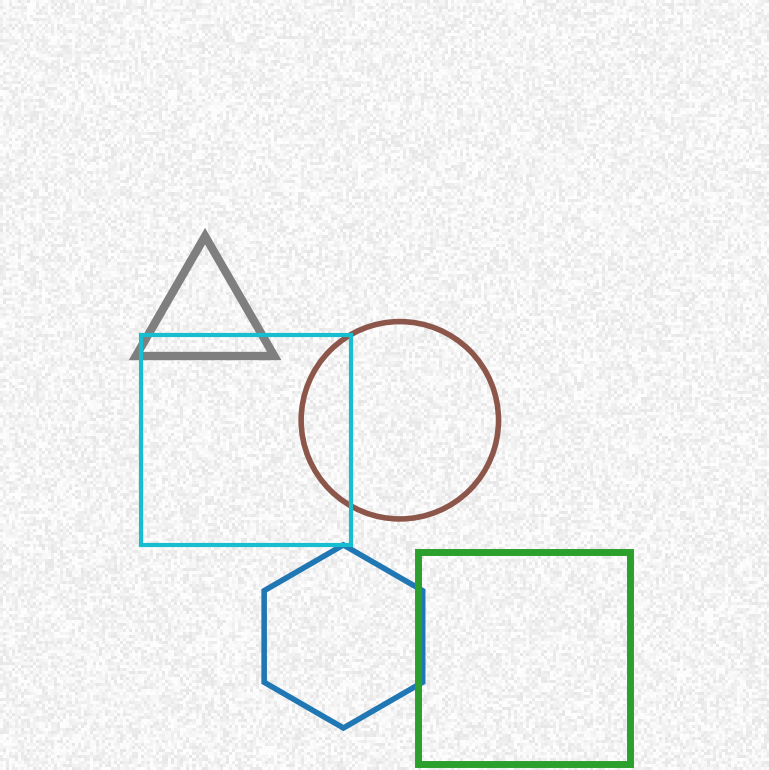[{"shape": "hexagon", "thickness": 2, "radius": 0.59, "center": [0.446, 0.173]}, {"shape": "square", "thickness": 2.5, "radius": 0.69, "center": [0.68, 0.146]}, {"shape": "circle", "thickness": 2, "radius": 0.64, "center": [0.519, 0.454]}, {"shape": "triangle", "thickness": 3, "radius": 0.52, "center": [0.266, 0.59]}, {"shape": "square", "thickness": 1.5, "radius": 0.68, "center": [0.319, 0.428]}]